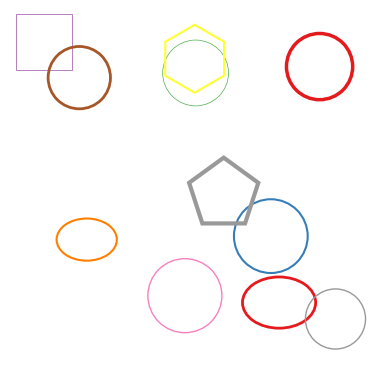[{"shape": "circle", "thickness": 2.5, "radius": 0.43, "center": [0.83, 0.827]}, {"shape": "oval", "thickness": 2, "radius": 0.48, "center": [0.725, 0.214]}, {"shape": "circle", "thickness": 1.5, "radius": 0.48, "center": [0.703, 0.387]}, {"shape": "circle", "thickness": 0.5, "radius": 0.43, "center": [0.508, 0.81]}, {"shape": "square", "thickness": 0.5, "radius": 0.36, "center": [0.115, 0.891]}, {"shape": "oval", "thickness": 1.5, "radius": 0.39, "center": [0.225, 0.378]}, {"shape": "hexagon", "thickness": 1.5, "radius": 0.44, "center": [0.506, 0.847]}, {"shape": "circle", "thickness": 2, "radius": 0.4, "center": [0.206, 0.798]}, {"shape": "circle", "thickness": 1, "radius": 0.48, "center": [0.48, 0.232]}, {"shape": "pentagon", "thickness": 3, "radius": 0.47, "center": [0.581, 0.496]}, {"shape": "circle", "thickness": 1, "radius": 0.39, "center": [0.871, 0.171]}]